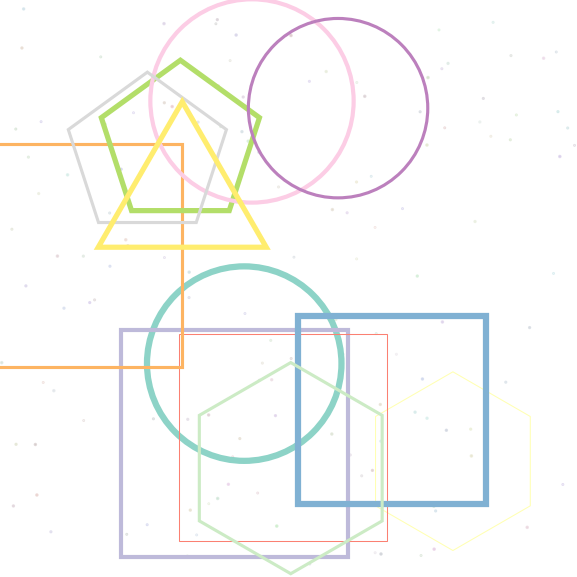[{"shape": "circle", "thickness": 3, "radius": 0.84, "center": [0.423, 0.37]}, {"shape": "hexagon", "thickness": 0.5, "radius": 0.77, "center": [0.784, 0.201]}, {"shape": "square", "thickness": 2, "radius": 0.98, "center": [0.406, 0.232]}, {"shape": "square", "thickness": 0.5, "radius": 0.9, "center": [0.49, 0.242]}, {"shape": "square", "thickness": 3, "radius": 0.82, "center": [0.679, 0.289]}, {"shape": "square", "thickness": 1.5, "radius": 0.96, "center": [0.122, 0.556]}, {"shape": "pentagon", "thickness": 2.5, "radius": 0.72, "center": [0.312, 0.751]}, {"shape": "circle", "thickness": 2, "radius": 0.88, "center": [0.436, 0.824]}, {"shape": "pentagon", "thickness": 1.5, "radius": 0.72, "center": [0.255, 0.73]}, {"shape": "circle", "thickness": 1.5, "radius": 0.78, "center": [0.585, 0.812]}, {"shape": "hexagon", "thickness": 1.5, "radius": 0.91, "center": [0.503, 0.189]}, {"shape": "triangle", "thickness": 2.5, "radius": 0.84, "center": [0.316, 0.655]}]